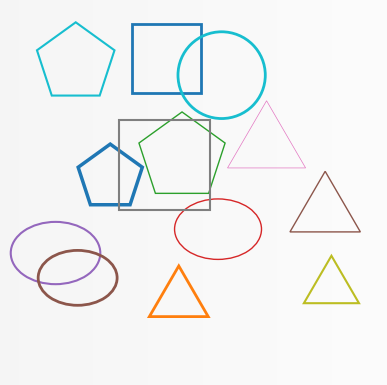[{"shape": "pentagon", "thickness": 2.5, "radius": 0.44, "center": [0.284, 0.539]}, {"shape": "square", "thickness": 2, "radius": 0.45, "center": [0.43, 0.848]}, {"shape": "triangle", "thickness": 2, "radius": 0.44, "center": [0.461, 0.222]}, {"shape": "pentagon", "thickness": 1, "radius": 0.58, "center": [0.47, 0.592]}, {"shape": "oval", "thickness": 1, "radius": 0.56, "center": [0.563, 0.405]}, {"shape": "oval", "thickness": 1.5, "radius": 0.58, "center": [0.143, 0.343]}, {"shape": "oval", "thickness": 2, "radius": 0.51, "center": [0.2, 0.278]}, {"shape": "triangle", "thickness": 1, "radius": 0.52, "center": [0.839, 0.45]}, {"shape": "triangle", "thickness": 0.5, "radius": 0.58, "center": [0.688, 0.622]}, {"shape": "square", "thickness": 1.5, "radius": 0.59, "center": [0.425, 0.572]}, {"shape": "triangle", "thickness": 1.5, "radius": 0.41, "center": [0.855, 0.254]}, {"shape": "circle", "thickness": 2, "radius": 0.56, "center": [0.572, 0.805]}, {"shape": "pentagon", "thickness": 1.5, "radius": 0.53, "center": [0.195, 0.837]}]